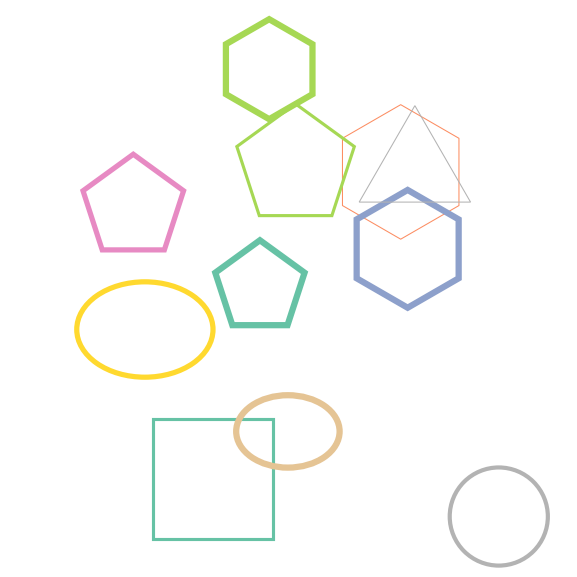[{"shape": "square", "thickness": 1.5, "radius": 0.52, "center": [0.369, 0.17]}, {"shape": "pentagon", "thickness": 3, "radius": 0.41, "center": [0.45, 0.502]}, {"shape": "hexagon", "thickness": 0.5, "radius": 0.58, "center": [0.694, 0.701]}, {"shape": "hexagon", "thickness": 3, "radius": 0.51, "center": [0.706, 0.568]}, {"shape": "pentagon", "thickness": 2.5, "radius": 0.46, "center": [0.231, 0.64]}, {"shape": "hexagon", "thickness": 3, "radius": 0.43, "center": [0.466, 0.879]}, {"shape": "pentagon", "thickness": 1.5, "radius": 0.53, "center": [0.512, 0.712]}, {"shape": "oval", "thickness": 2.5, "radius": 0.59, "center": [0.251, 0.429]}, {"shape": "oval", "thickness": 3, "radius": 0.45, "center": [0.499, 0.252]}, {"shape": "triangle", "thickness": 0.5, "radius": 0.56, "center": [0.718, 0.705]}, {"shape": "circle", "thickness": 2, "radius": 0.42, "center": [0.864, 0.105]}]